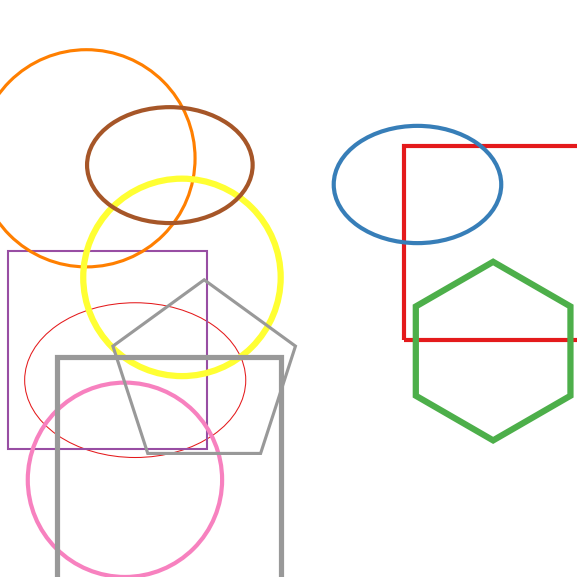[{"shape": "square", "thickness": 2, "radius": 0.84, "center": [0.868, 0.579]}, {"shape": "oval", "thickness": 0.5, "radius": 0.96, "center": [0.234, 0.341]}, {"shape": "oval", "thickness": 2, "radius": 0.73, "center": [0.723, 0.68]}, {"shape": "hexagon", "thickness": 3, "radius": 0.77, "center": [0.854, 0.391]}, {"shape": "square", "thickness": 1, "radius": 0.86, "center": [0.186, 0.394]}, {"shape": "circle", "thickness": 1.5, "radius": 0.94, "center": [0.15, 0.725]}, {"shape": "circle", "thickness": 3, "radius": 0.85, "center": [0.315, 0.519]}, {"shape": "oval", "thickness": 2, "radius": 0.72, "center": [0.294, 0.713]}, {"shape": "circle", "thickness": 2, "radius": 0.84, "center": [0.216, 0.168]}, {"shape": "square", "thickness": 2.5, "radius": 0.97, "center": [0.293, 0.187]}, {"shape": "pentagon", "thickness": 1.5, "radius": 0.83, "center": [0.354, 0.348]}]